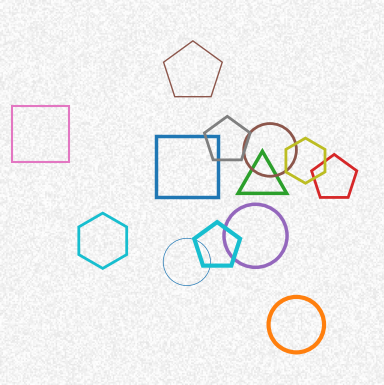[{"shape": "circle", "thickness": 0.5, "radius": 0.31, "center": [0.485, 0.32]}, {"shape": "square", "thickness": 2.5, "radius": 0.4, "center": [0.485, 0.569]}, {"shape": "circle", "thickness": 3, "radius": 0.36, "center": [0.77, 0.157]}, {"shape": "triangle", "thickness": 2.5, "radius": 0.36, "center": [0.682, 0.534]}, {"shape": "pentagon", "thickness": 2, "radius": 0.31, "center": [0.868, 0.537]}, {"shape": "circle", "thickness": 2.5, "radius": 0.41, "center": [0.664, 0.388]}, {"shape": "pentagon", "thickness": 1, "radius": 0.4, "center": [0.501, 0.814]}, {"shape": "circle", "thickness": 2, "radius": 0.34, "center": [0.701, 0.611]}, {"shape": "square", "thickness": 1.5, "radius": 0.37, "center": [0.105, 0.652]}, {"shape": "pentagon", "thickness": 2, "radius": 0.31, "center": [0.59, 0.635]}, {"shape": "hexagon", "thickness": 2, "radius": 0.29, "center": [0.793, 0.583]}, {"shape": "hexagon", "thickness": 2, "radius": 0.36, "center": [0.267, 0.375]}, {"shape": "pentagon", "thickness": 3, "radius": 0.31, "center": [0.564, 0.361]}]